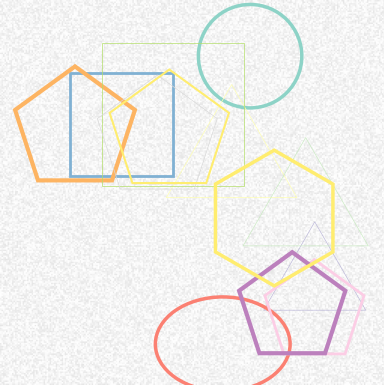[{"shape": "circle", "thickness": 2.5, "radius": 0.67, "center": [0.65, 0.854]}, {"shape": "triangle", "thickness": 0.5, "radius": 0.98, "center": [0.602, 0.585]}, {"shape": "triangle", "thickness": 0.5, "radius": 0.76, "center": [0.817, 0.271]}, {"shape": "oval", "thickness": 2.5, "radius": 0.88, "center": [0.579, 0.106]}, {"shape": "square", "thickness": 2, "radius": 0.67, "center": [0.315, 0.677]}, {"shape": "pentagon", "thickness": 3, "radius": 0.82, "center": [0.195, 0.664]}, {"shape": "square", "thickness": 0.5, "radius": 0.93, "center": [0.449, 0.703]}, {"shape": "pentagon", "thickness": 2, "radius": 0.68, "center": [0.817, 0.19]}, {"shape": "pentagon", "thickness": 0.5, "radius": 0.82, "center": [0.409, 0.641]}, {"shape": "pentagon", "thickness": 3, "radius": 0.73, "center": [0.759, 0.2]}, {"shape": "triangle", "thickness": 0.5, "radius": 0.94, "center": [0.794, 0.455]}, {"shape": "hexagon", "thickness": 2.5, "radius": 0.88, "center": [0.712, 0.434]}, {"shape": "pentagon", "thickness": 1.5, "radius": 0.81, "center": [0.44, 0.656]}]